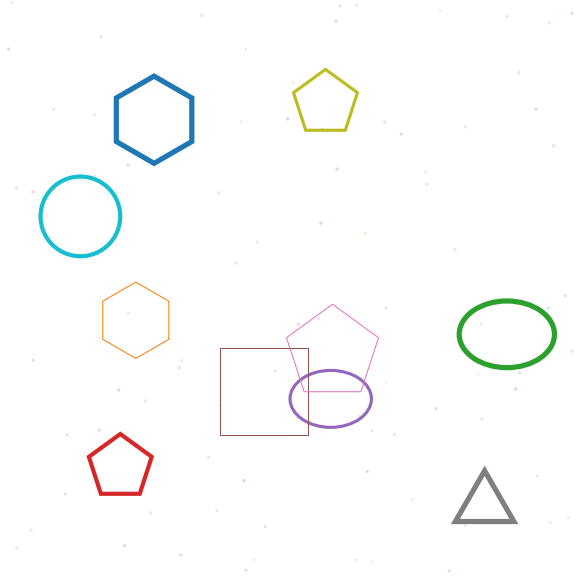[{"shape": "hexagon", "thickness": 2.5, "radius": 0.38, "center": [0.267, 0.792]}, {"shape": "hexagon", "thickness": 0.5, "radius": 0.33, "center": [0.235, 0.445]}, {"shape": "oval", "thickness": 2.5, "radius": 0.41, "center": [0.878, 0.42]}, {"shape": "pentagon", "thickness": 2, "radius": 0.29, "center": [0.208, 0.19]}, {"shape": "oval", "thickness": 1.5, "radius": 0.35, "center": [0.573, 0.308]}, {"shape": "square", "thickness": 0.5, "radius": 0.38, "center": [0.457, 0.321]}, {"shape": "pentagon", "thickness": 0.5, "radius": 0.42, "center": [0.576, 0.389]}, {"shape": "triangle", "thickness": 2.5, "radius": 0.29, "center": [0.839, 0.125]}, {"shape": "pentagon", "thickness": 1.5, "radius": 0.29, "center": [0.564, 0.821]}, {"shape": "circle", "thickness": 2, "radius": 0.34, "center": [0.139, 0.624]}]